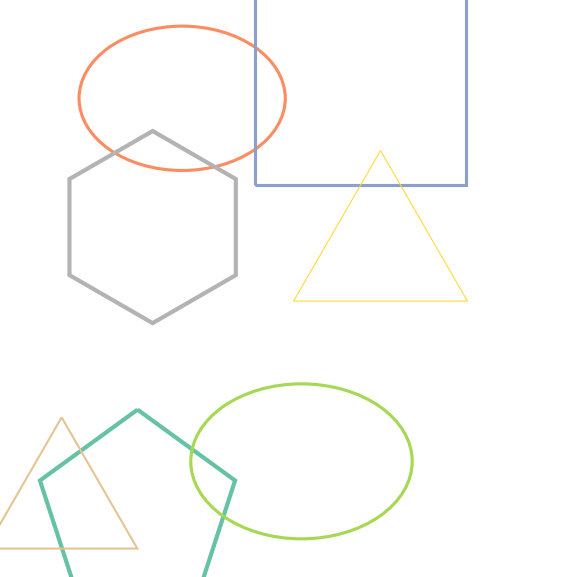[{"shape": "pentagon", "thickness": 2, "radius": 0.89, "center": [0.238, 0.112]}, {"shape": "oval", "thickness": 1.5, "radius": 0.89, "center": [0.315, 0.829]}, {"shape": "square", "thickness": 1.5, "radius": 0.92, "center": [0.624, 0.863]}, {"shape": "oval", "thickness": 1.5, "radius": 0.96, "center": [0.522, 0.2]}, {"shape": "triangle", "thickness": 0.5, "radius": 0.87, "center": [0.659, 0.565]}, {"shape": "triangle", "thickness": 1, "radius": 0.76, "center": [0.107, 0.125]}, {"shape": "hexagon", "thickness": 2, "radius": 0.83, "center": [0.264, 0.606]}]